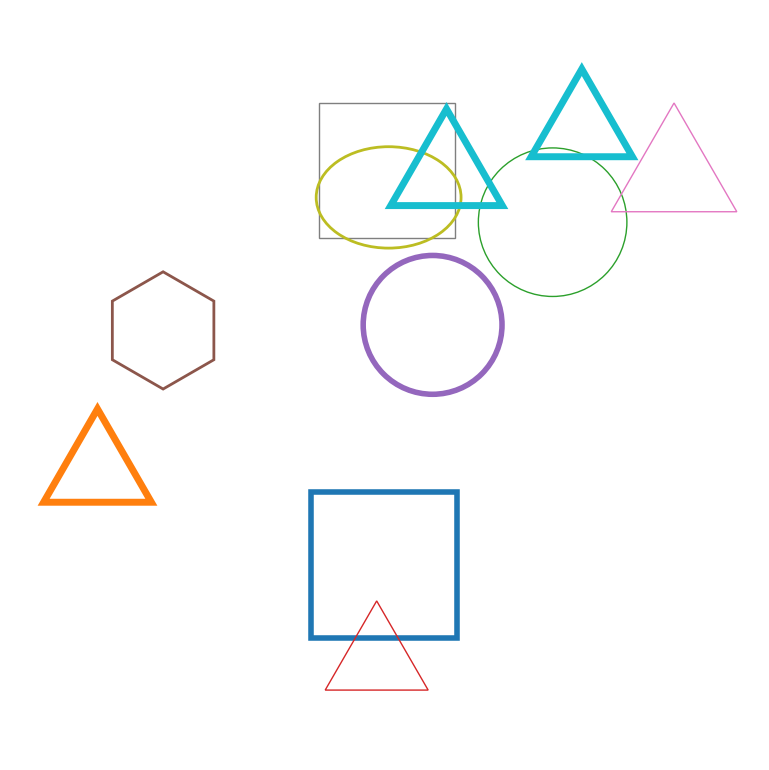[{"shape": "square", "thickness": 2, "radius": 0.47, "center": [0.498, 0.266]}, {"shape": "triangle", "thickness": 2.5, "radius": 0.4, "center": [0.127, 0.388]}, {"shape": "circle", "thickness": 0.5, "radius": 0.48, "center": [0.718, 0.711]}, {"shape": "triangle", "thickness": 0.5, "radius": 0.39, "center": [0.489, 0.142]}, {"shape": "circle", "thickness": 2, "radius": 0.45, "center": [0.562, 0.578]}, {"shape": "hexagon", "thickness": 1, "radius": 0.38, "center": [0.212, 0.571]}, {"shape": "triangle", "thickness": 0.5, "radius": 0.47, "center": [0.875, 0.772]}, {"shape": "square", "thickness": 0.5, "radius": 0.44, "center": [0.503, 0.779]}, {"shape": "oval", "thickness": 1, "radius": 0.47, "center": [0.505, 0.744]}, {"shape": "triangle", "thickness": 2.5, "radius": 0.38, "center": [0.756, 0.834]}, {"shape": "triangle", "thickness": 2.5, "radius": 0.42, "center": [0.58, 0.775]}]